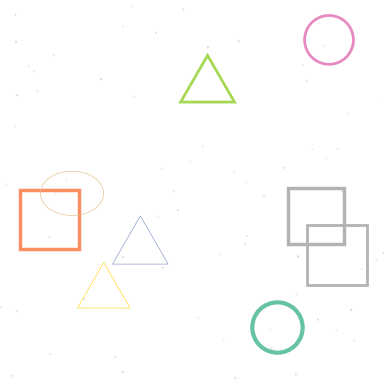[{"shape": "circle", "thickness": 3, "radius": 0.33, "center": [0.721, 0.149]}, {"shape": "square", "thickness": 2.5, "radius": 0.39, "center": [0.128, 0.43]}, {"shape": "triangle", "thickness": 0.5, "radius": 0.42, "center": [0.365, 0.356]}, {"shape": "circle", "thickness": 2, "radius": 0.32, "center": [0.855, 0.896]}, {"shape": "triangle", "thickness": 2, "radius": 0.4, "center": [0.539, 0.775]}, {"shape": "triangle", "thickness": 0.5, "radius": 0.39, "center": [0.27, 0.239]}, {"shape": "oval", "thickness": 0.5, "radius": 0.41, "center": [0.187, 0.498]}, {"shape": "square", "thickness": 2.5, "radius": 0.36, "center": [0.822, 0.439]}, {"shape": "square", "thickness": 2, "radius": 0.39, "center": [0.875, 0.338]}]